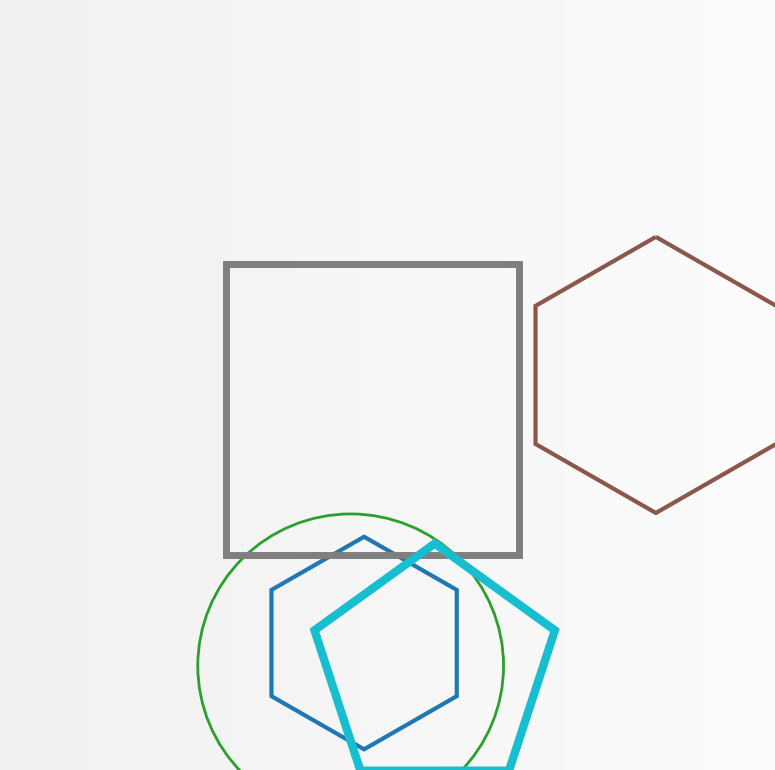[{"shape": "hexagon", "thickness": 1.5, "radius": 0.69, "center": [0.47, 0.165]}, {"shape": "circle", "thickness": 1, "radius": 0.99, "center": [0.452, 0.135]}, {"shape": "hexagon", "thickness": 1.5, "radius": 0.9, "center": [0.846, 0.513]}, {"shape": "square", "thickness": 2.5, "radius": 0.94, "center": [0.481, 0.468]}, {"shape": "pentagon", "thickness": 3, "radius": 0.82, "center": [0.561, 0.131]}]